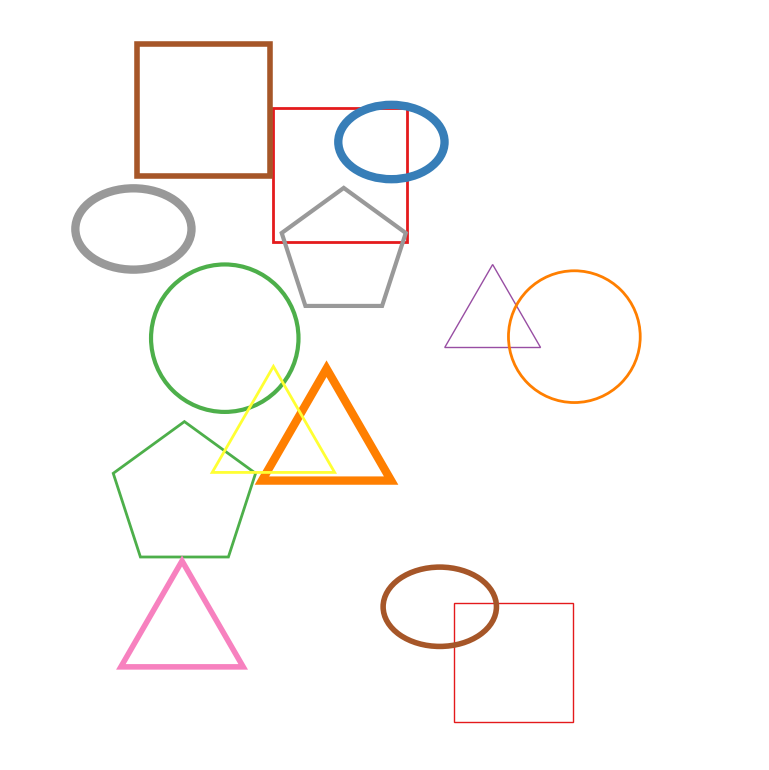[{"shape": "square", "thickness": 0.5, "radius": 0.39, "center": [0.667, 0.139]}, {"shape": "square", "thickness": 1, "radius": 0.43, "center": [0.442, 0.773]}, {"shape": "oval", "thickness": 3, "radius": 0.34, "center": [0.508, 0.816]}, {"shape": "pentagon", "thickness": 1, "radius": 0.49, "center": [0.239, 0.355]}, {"shape": "circle", "thickness": 1.5, "radius": 0.48, "center": [0.292, 0.561]}, {"shape": "triangle", "thickness": 0.5, "radius": 0.36, "center": [0.64, 0.585]}, {"shape": "circle", "thickness": 1, "radius": 0.43, "center": [0.746, 0.563]}, {"shape": "triangle", "thickness": 3, "radius": 0.48, "center": [0.424, 0.424]}, {"shape": "triangle", "thickness": 1, "radius": 0.46, "center": [0.355, 0.432]}, {"shape": "square", "thickness": 2, "radius": 0.43, "center": [0.265, 0.857]}, {"shape": "oval", "thickness": 2, "radius": 0.37, "center": [0.571, 0.212]}, {"shape": "triangle", "thickness": 2, "radius": 0.46, "center": [0.236, 0.18]}, {"shape": "oval", "thickness": 3, "radius": 0.38, "center": [0.173, 0.703]}, {"shape": "pentagon", "thickness": 1.5, "radius": 0.42, "center": [0.446, 0.671]}]